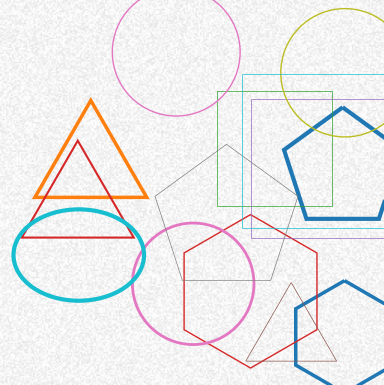[{"shape": "hexagon", "thickness": 2.5, "radius": 0.73, "center": [0.895, 0.125]}, {"shape": "pentagon", "thickness": 3, "radius": 0.8, "center": [0.89, 0.561]}, {"shape": "triangle", "thickness": 2.5, "radius": 0.84, "center": [0.236, 0.571]}, {"shape": "square", "thickness": 0.5, "radius": 0.75, "center": [0.713, 0.614]}, {"shape": "hexagon", "thickness": 1, "radius": 1.0, "center": [0.651, 0.243]}, {"shape": "triangle", "thickness": 1.5, "radius": 0.84, "center": [0.202, 0.467]}, {"shape": "square", "thickness": 0.5, "radius": 0.9, "center": [0.832, 0.562]}, {"shape": "triangle", "thickness": 0.5, "radius": 0.68, "center": [0.756, 0.13]}, {"shape": "circle", "thickness": 1, "radius": 0.83, "center": [0.458, 0.865]}, {"shape": "circle", "thickness": 2, "radius": 0.79, "center": [0.502, 0.263]}, {"shape": "pentagon", "thickness": 0.5, "radius": 0.98, "center": [0.588, 0.43]}, {"shape": "circle", "thickness": 1, "radius": 0.83, "center": [0.896, 0.811]}, {"shape": "oval", "thickness": 3, "radius": 0.85, "center": [0.205, 0.338]}, {"shape": "square", "thickness": 0.5, "radius": 1.0, "center": [0.829, 0.609]}]